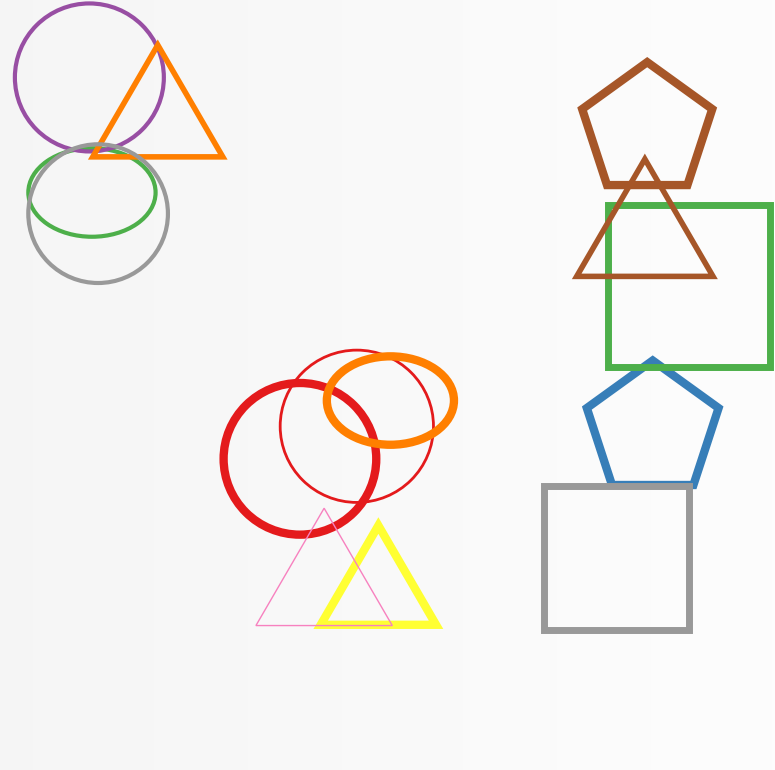[{"shape": "circle", "thickness": 3, "radius": 0.49, "center": [0.387, 0.404]}, {"shape": "circle", "thickness": 1, "radius": 0.49, "center": [0.46, 0.446]}, {"shape": "pentagon", "thickness": 3, "radius": 0.45, "center": [0.842, 0.442]}, {"shape": "square", "thickness": 2.5, "radius": 0.52, "center": [0.889, 0.629]}, {"shape": "oval", "thickness": 1.5, "radius": 0.41, "center": [0.119, 0.75]}, {"shape": "circle", "thickness": 1.5, "radius": 0.48, "center": [0.115, 0.899]}, {"shape": "oval", "thickness": 3, "radius": 0.41, "center": [0.504, 0.48]}, {"shape": "triangle", "thickness": 2, "radius": 0.48, "center": [0.204, 0.845]}, {"shape": "triangle", "thickness": 3, "radius": 0.43, "center": [0.488, 0.232]}, {"shape": "pentagon", "thickness": 3, "radius": 0.44, "center": [0.835, 0.831]}, {"shape": "triangle", "thickness": 2, "radius": 0.51, "center": [0.832, 0.692]}, {"shape": "triangle", "thickness": 0.5, "radius": 0.51, "center": [0.418, 0.238]}, {"shape": "circle", "thickness": 1.5, "radius": 0.45, "center": [0.127, 0.723]}, {"shape": "square", "thickness": 2.5, "radius": 0.47, "center": [0.795, 0.275]}]